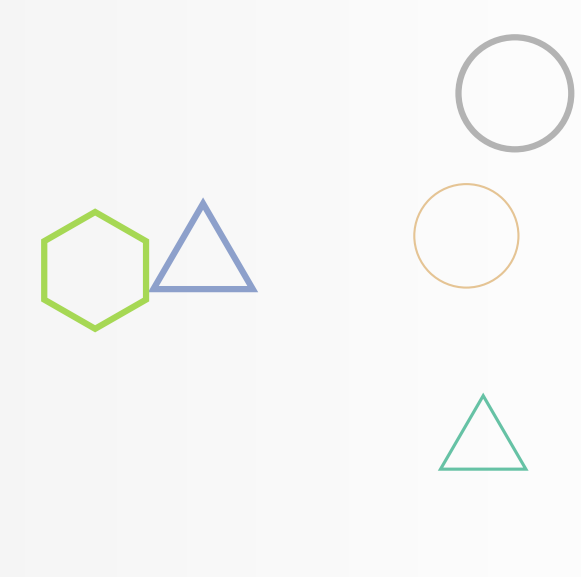[{"shape": "triangle", "thickness": 1.5, "radius": 0.42, "center": [0.831, 0.229]}, {"shape": "triangle", "thickness": 3, "radius": 0.49, "center": [0.349, 0.548]}, {"shape": "hexagon", "thickness": 3, "radius": 0.51, "center": [0.164, 0.531]}, {"shape": "circle", "thickness": 1, "radius": 0.45, "center": [0.802, 0.591]}, {"shape": "circle", "thickness": 3, "radius": 0.49, "center": [0.886, 0.838]}]